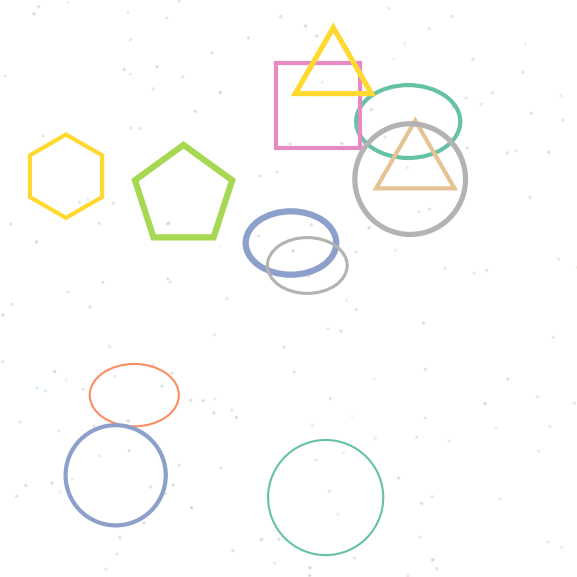[{"shape": "circle", "thickness": 1, "radius": 0.5, "center": [0.564, 0.138]}, {"shape": "oval", "thickness": 2, "radius": 0.45, "center": [0.707, 0.789]}, {"shape": "oval", "thickness": 1, "radius": 0.39, "center": [0.233, 0.315]}, {"shape": "oval", "thickness": 3, "radius": 0.39, "center": [0.504, 0.578]}, {"shape": "circle", "thickness": 2, "radius": 0.43, "center": [0.2, 0.176]}, {"shape": "square", "thickness": 2, "radius": 0.37, "center": [0.551, 0.816]}, {"shape": "pentagon", "thickness": 3, "radius": 0.44, "center": [0.318, 0.66]}, {"shape": "hexagon", "thickness": 2, "radius": 0.36, "center": [0.114, 0.694]}, {"shape": "triangle", "thickness": 2.5, "radius": 0.38, "center": [0.577, 0.875]}, {"shape": "triangle", "thickness": 2, "radius": 0.39, "center": [0.719, 0.712]}, {"shape": "circle", "thickness": 2.5, "radius": 0.48, "center": [0.71, 0.689]}, {"shape": "oval", "thickness": 1.5, "radius": 0.35, "center": [0.532, 0.539]}]